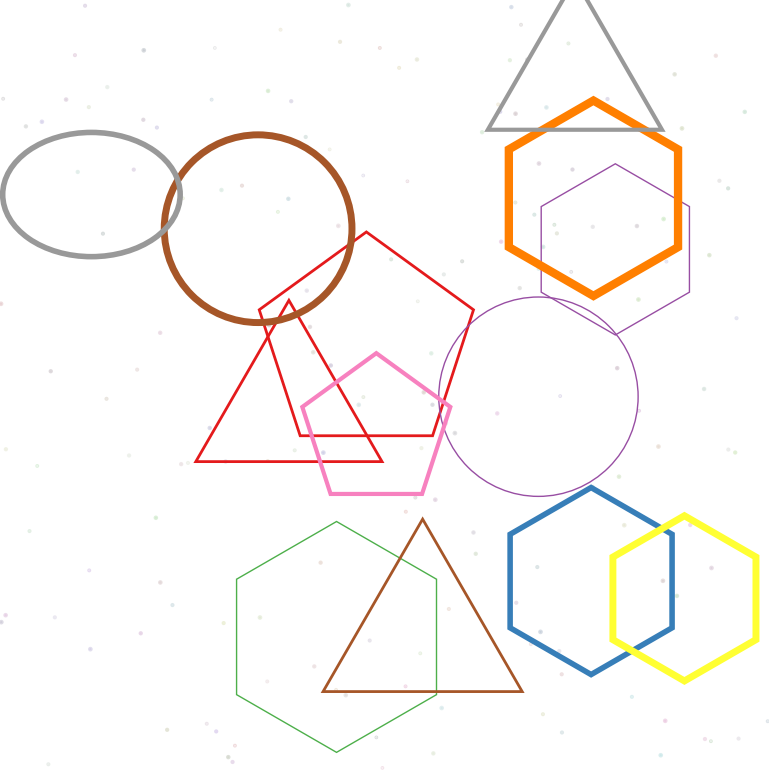[{"shape": "pentagon", "thickness": 1, "radius": 0.73, "center": [0.476, 0.552]}, {"shape": "triangle", "thickness": 1, "radius": 0.7, "center": [0.375, 0.47]}, {"shape": "hexagon", "thickness": 2, "radius": 0.61, "center": [0.768, 0.245]}, {"shape": "hexagon", "thickness": 0.5, "radius": 0.75, "center": [0.437, 0.173]}, {"shape": "circle", "thickness": 0.5, "radius": 0.65, "center": [0.699, 0.485]}, {"shape": "hexagon", "thickness": 0.5, "radius": 0.56, "center": [0.799, 0.676]}, {"shape": "hexagon", "thickness": 3, "radius": 0.63, "center": [0.771, 0.743]}, {"shape": "hexagon", "thickness": 2.5, "radius": 0.54, "center": [0.889, 0.223]}, {"shape": "triangle", "thickness": 1, "radius": 0.75, "center": [0.549, 0.176]}, {"shape": "circle", "thickness": 2.5, "radius": 0.61, "center": [0.335, 0.703]}, {"shape": "pentagon", "thickness": 1.5, "radius": 0.51, "center": [0.489, 0.44]}, {"shape": "oval", "thickness": 2, "radius": 0.58, "center": [0.119, 0.747]}, {"shape": "triangle", "thickness": 1.5, "radius": 0.65, "center": [0.747, 0.897]}]